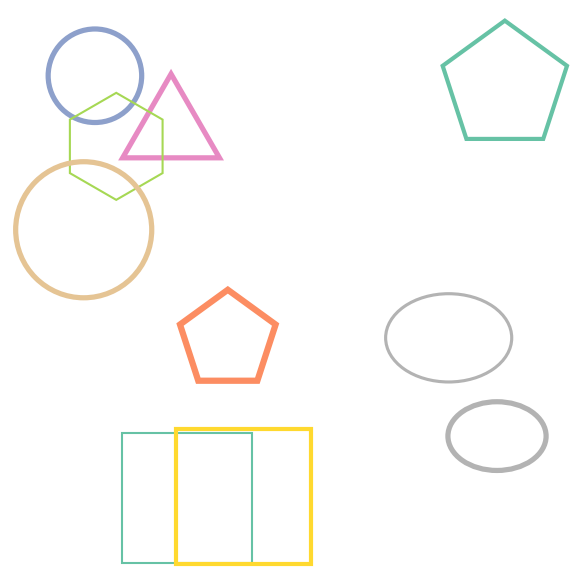[{"shape": "square", "thickness": 1, "radius": 0.56, "center": [0.324, 0.136]}, {"shape": "pentagon", "thickness": 2, "radius": 0.57, "center": [0.874, 0.85]}, {"shape": "pentagon", "thickness": 3, "radius": 0.44, "center": [0.394, 0.41]}, {"shape": "circle", "thickness": 2.5, "radius": 0.4, "center": [0.164, 0.868]}, {"shape": "triangle", "thickness": 2.5, "radius": 0.48, "center": [0.296, 0.774]}, {"shape": "hexagon", "thickness": 1, "radius": 0.46, "center": [0.201, 0.746]}, {"shape": "square", "thickness": 2, "radius": 0.58, "center": [0.421, 0.14]}, {"shape": "circle", "thickness": 2.5, "radius": 0.59, "center": [0.145, 0.601]}, {"shape": "oval", "thickness": 2.5, "radius": 0.43, "center": [0.861, 0.244]}, {"shape": "oval", "thickness": 1.5, "radius": 0.55, "center": [0.777, 0.414]}]